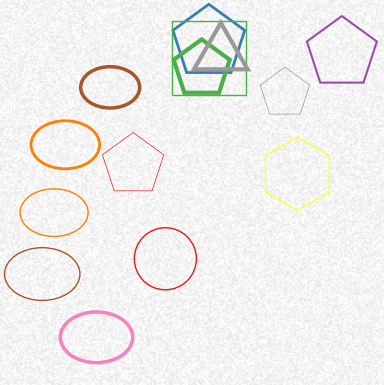[{"shape": "pentagon", "thickness": 0.5, "radius": 0.42, "center": [0.346, 0.572]}, {"shape": "circle", "thickness": 1, "radius": 0.4, "center": [0.43, 0.328]}, {"shape": "pentagon", "thickness": 2, "radius": 0.49, "center": [0.542, 0.891]}, {"shape": "square", "thickness": 1, "radius": 0.48, "center": [0.544, 0.849]}, {"shape": "pentagon", "thickness": 3, "radius": 0.38, "center": [0.524, 0.821]}, {"shape": "pentagon", "thickness": 1.5, "radius": 0.48, "center": [0.888, 0.863]}, {"shape": "oval", "thickness": 2, "radius": 0.45, "center": [0.17, 0.624]}, {"shape": "oval", "thickness": 1, "radius": 0.44, "center": [0.14, 0.448]}, {"shape": "hexagon", "thickness": 1, "radius": 0.48, "center": [0.772, 0.549]}, {"shape": "oval", "thickness": 2.5, "radius": 0.38, "center": [0.286, 0.773]}, {"shape": "oval", "thickness": 1, "radius": 0.49, "center": [0.11, 0.288]}, {"shape": "oval", "thickness": 2.5, "radius": 0.47, "center": [0.251, 0.124]}, {"shape": "triangle", "thickness": 3, "radius": 0.4, "center": [0.574, 0.86]}, {"shape": "pentagon", "thickness": 0.5, "radius": 0.34, "center": [0.74, 0.758]}]